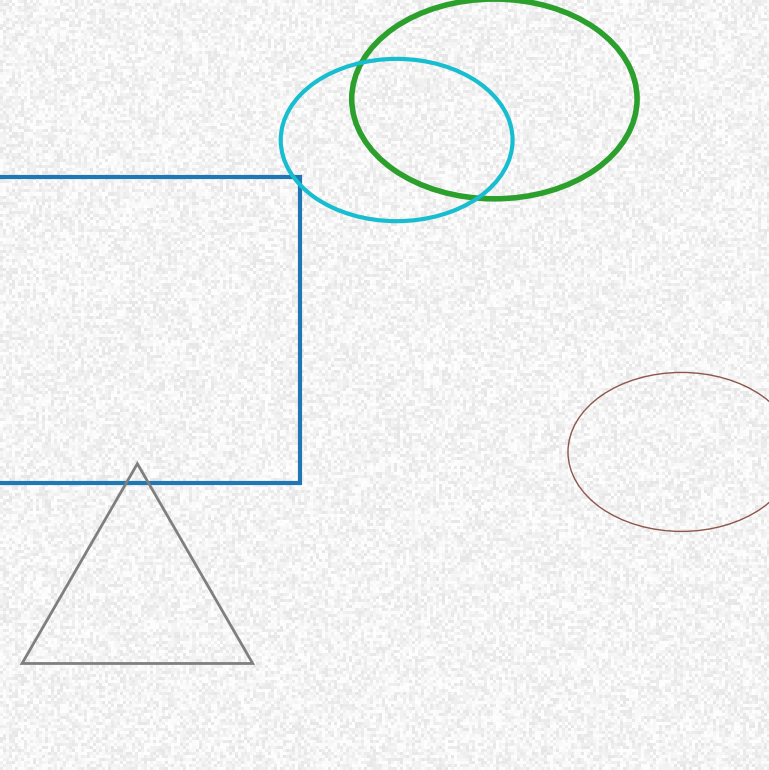[{"shape": "square", "thickness": 1.5, "radius": 1.0, "center": [0.19, 0.571]}, {"shape": "oval", "thickness": 2, "radius": 0.93, "center": [0.642, 0.871]}, {"shape": "oval", "thickness": 0.5, "radius": 0.74, "center": [0.885, 0.413]}, {"shape": "triangle", "thickness": 1, "radius": 0.86, "center": [0.178, 0.225]}, {"shape": "oval", "thickness": 1.5, "radius": 0.75, "center": [0.515, 0.818]}]